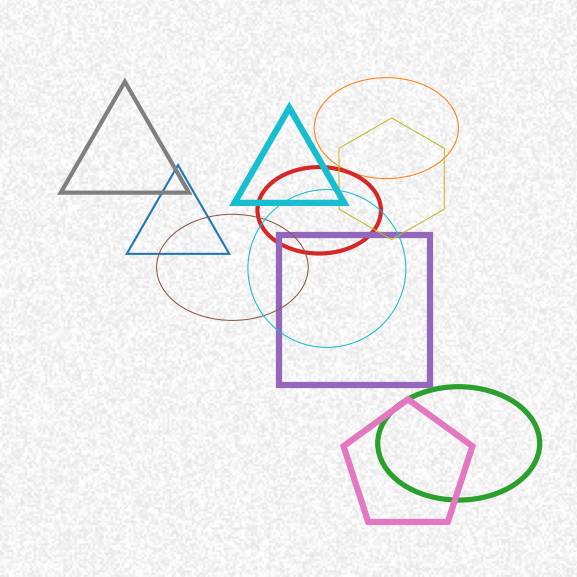[{"shape": "triangle", "thickness": 1, "radius": 0.51, "center": [0.308, 0.611]}, {"shape": "oval", "thickness": 0.5, "radius": 0.62, "center": [0.669, 0.777]}, {"shape": "oval", "thickness": 2.5, "radius": 0.7, "center": [0.794, 0.231]}, {"shape": "oval", "thickness": 2, "radius": 0.53, "center": [0.553, 0.635]}, {"shape": "square", "thickness": 3, "radius": 0.65, "center": [0.614, 0.462]}, {"shape": "oval", "thickness": 0.5, "radius": 0.66, "center": [0.402, 0.536]}, {"shape": "pentagon", "thickness": 3, "radius": 0.59, "center": [0.706, 0.19]}, {"shape": "triangle", "thickness": 2, "radius": 0.64, "center": [0.216, 0.73]}, {"shape": "hexagon", "thickness": 0.5, "radius": 0.53, "center": [0.678, 0.69]}, {"shape": "circle", "thickness": 0.5, "radius": 0.68, "center": [0.566, 0.534]}, {"shape": "triangle", "thickness": 3, "radius": 0.55, "center": [0.501, 0.703]}]